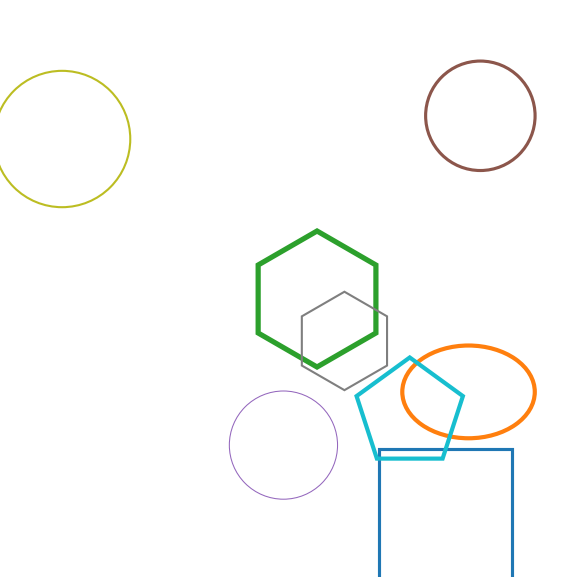[{"shape": "square", "thickness": 1.5, "radius": 0.57, "center": [0.772, 0.107]}, {"shape": "oval", "thickness": 2, "radius": 0.57, "center": [0.811, 0.321]}, {"shape": "hexagon", "thickness": 2.5, "radius": 0.59, "center": [0.549, 0.481]}, {"shape": "circle", "thickness": 0.5, "radius": 0.47, "center": [0.491, 0.228]}, {"shape": "circle", "thickness": 1.5, "radius": 0.47, "center": [0.832, 0.799]}, {"shape": "hexagon", "thickness": 1, "radius": 0.43, "center": [0.596, 0.409]}, {"shape": "circle", "thickness": 1, "radius": 0.59, "center": [0.108, 0.758]}, {"shape": "pentagon", "thickness": 2, "radius": 0.48, "center": [0.71, 0.283]}]